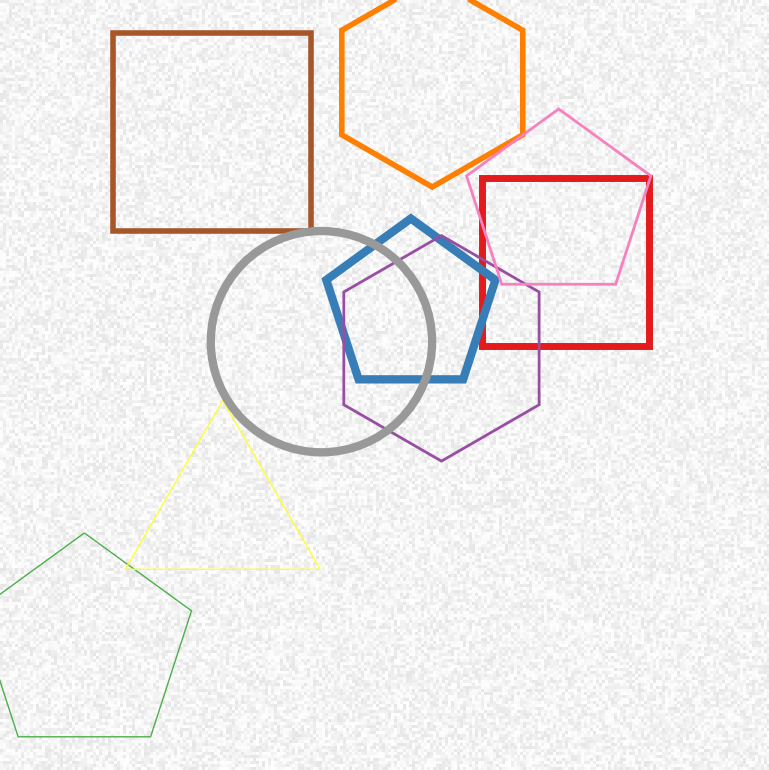[{"shape": "square", "thickness": 2.5, "radius": 0.54, "center": [0.735, 0.66]}, {"shape": "pentagon", "thickness": 3, "radius": 0.58, "center": [0.534, 0.601]}, {"shape": "pentagon", "thickness": 0.5, "radius": 0.73, "center": [0.11, 0.161]}, {"shape": "hexagon", "thickness": 1, "radius": 0.73, "center": [0.573, 0.548]}, {"shape": "hexagon", "thickness": 2, "radius": 0.68, "center": [0.561, 0.893]}, {"shape": "triangle", "thickness": 0.5, "radius": 0.73, "center": [0.289, 0.334]}, {"shape": "square", "thickness": 2, "radius": 0.64, "center": [0.275, 0.828]}, {"shape": "pentagon", "thickness": 1, "radius": 0.63, "center": [0.726, 0.733]}, {"shape": "circle", "thickness": 3, "radius": 0.72, "center": [0.417, 0.556]}]